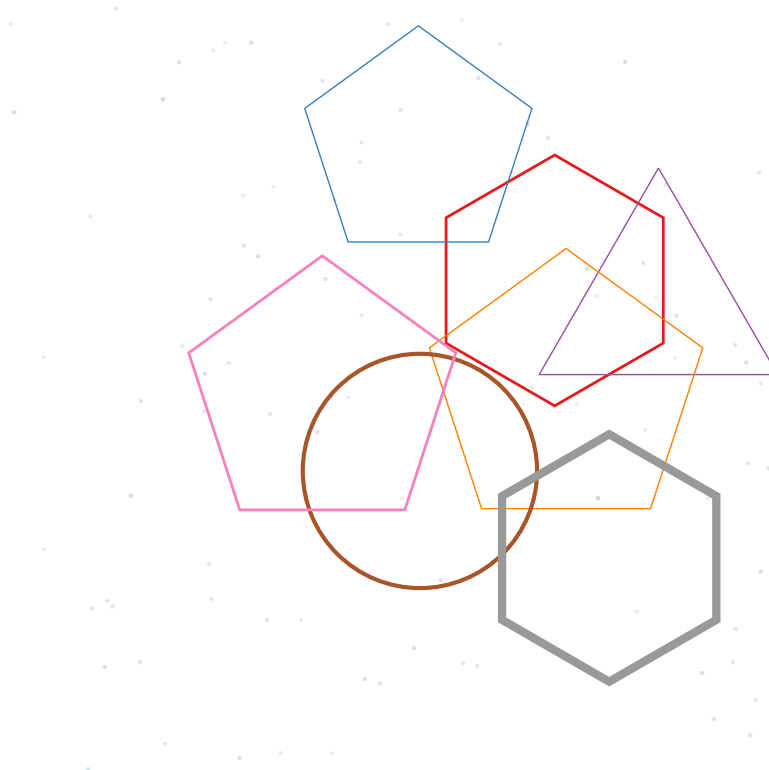[{"shape": "hexagon", "thickness": 1, "radius": 0.81, "center": [0.72, 0.636]}, {"shape": "pentagon", "thickness": 0.5, "radius": 0.78, "center": [0.543, 0.811]}, {"shape": "triangle", "thickness": 0.5, "radius": 0.89, "center": [0.855, 0.603]}, {"shape": "pentagon", "thickness": 0.5, "radius": 0.93, "center": [0.735, 0.491]}, {"shape": "circle", "thickness": 1.5, "radius": 0.76, "center": [0.545, 0.388]}, {"shape": "pentagon", "thickness": 1, "radius": 0.91, "center": [0.419, 0.485]}, {"shape": "hexagon", "thickness": 3, "radius": 0.8, "center": [0.791, 0.275]}]